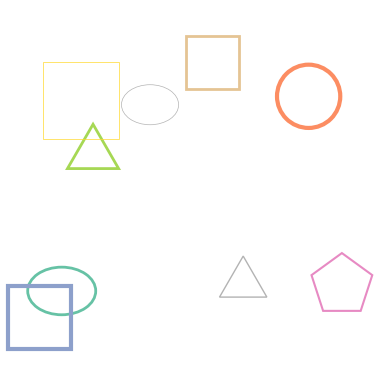[{"shape": "oval", "thickness": 2, "radius": 0.44, "center": [0.16, 0.244]}, {"shape": "circle", "thickness": 3, "radius": 0.41, "center": [0.802, 0.75]}, {"shape": "square", "thickness": 3, "radius": 0.41, "center": [0.103, 0.175]}, {"shape": "pentagon", "thickness": 1.5, "radius": 0.41, "center": [0.888, 0.26]}, {"shape": "triangle", "thickness": 2, "radius": 0.38, "center": [0.242, 0.6]}, {"shape": "square", "thickness": 0.5, "radius": 0.5, "center": [0.21, 0.739]}, {"shape": "square", "thickness": 2, "radius": 0.34, "center": [0.553, 0.838]}, {"shape": "triangle", "thickness": 1, "radius": 0.35, "center": [0.632, 0.264]}, {"shape": "oval", "thickness": 0.5, "radius": 0.37, "center": [0.39, 0.728]}]